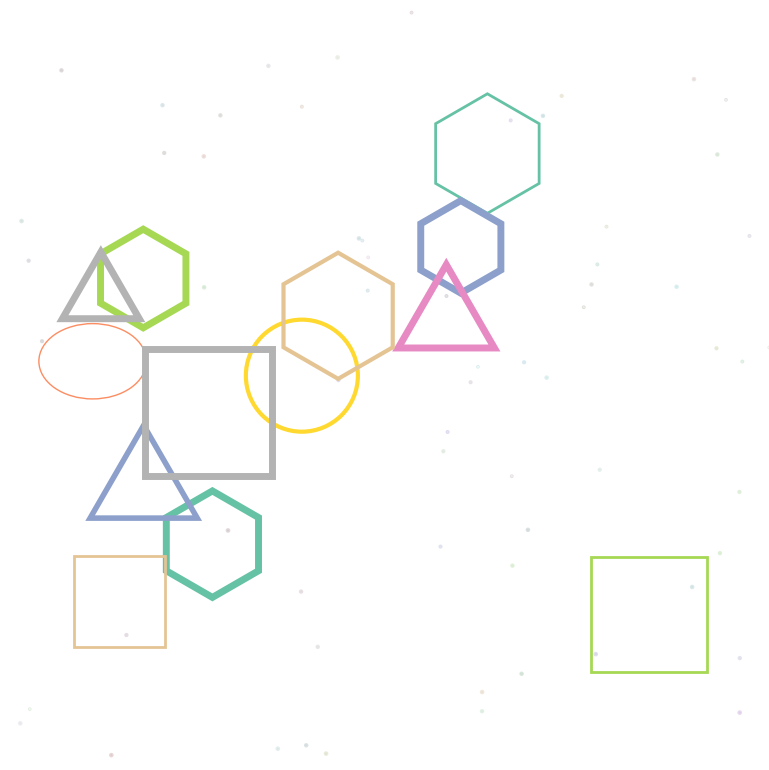[{"shape": "hexagon", "thickness": 2.5, "radius": 0.35, "center": [0.276, 0.293]}, {"shape": "hexagon", "thickness": 1, "radius": 0.39, "center": [0.633, 0.801]}, {"shape": "oval", "thickness": 0.5, "radius": 0.35, "center": [0.12, 0.531]}, {"shape": "triangle", "thickness": 2, "radius": 0.4, "center": [0.187, 0.367]}, {"shape": "hexagon", "thickness": 2.5, "radius": 0.3, "center": [0.598, 0.679]}, {"shape": "triangle", "thickness": 2.5, "radius": 0.36, "center": [0.58, 0.584]}, {"shape": "hexagon", "thickness": 2.5, "radius": 0.32, "center": [0.186, 0.638]}, {"shape": "square", "thickness": 1, "radius": 0.38, "center": [0.843, 0.202]}, {"shape": "circle", "thickness": 1.5, "radius": 0.36, "center": [0.392, 0.512]}, {"shape": "square", "thickness": 1, "radius": 0.3, "center": [0.156, 0.218]}, {"shape": "hexagon", "thickness": 1.5, "radius": 0.41, "center": [0.439, 0.59]}, {"shape": "square", "thickness": 2.5, "radius": 0.41, "center": [0.271, 0.465]}, {"shape": "triangle", "thickness": 2.5, "radius": 0.29, "center": [0.131, 0.615]}]